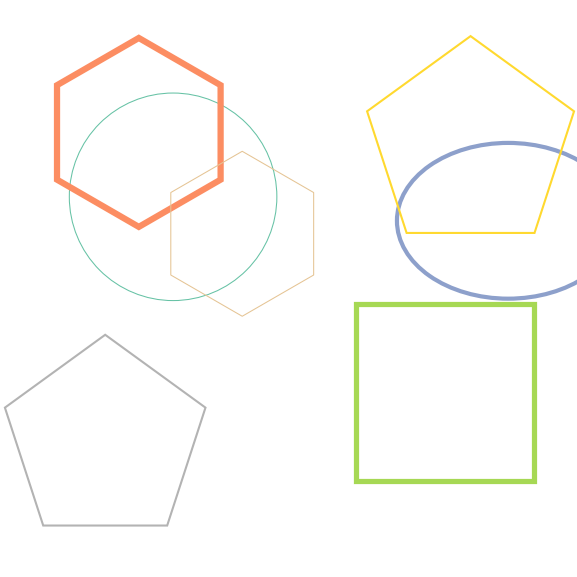[{"shape": "circle", "thickness": 0.5, "radius": 0.9, "center": [0.3, 0.658]}, {"shape": "hexagon", "thickness": 3, "radius": 0.82, "center": [0.24, 0.77]}, {"shape": "oval", "thickness": 2, "radius": 0.96, "center": [0.88, 0.617]}, {"shape": "square", "thickness": 2.5, "radius": 0.77, "center": [0.77, 0.32]}, {"shape": "pentagon", "thickness": 1, "radius": 0.94, "center": [0.815, 0.748]}, {"shape": "hexagon", "thickness": 0.5, "radius": 0.71, "center": [0.419, 0.594]}, {"shape": "pentagon", "thickness": 1, "radius": 0.91, "center": [0.182, 0.237]}]